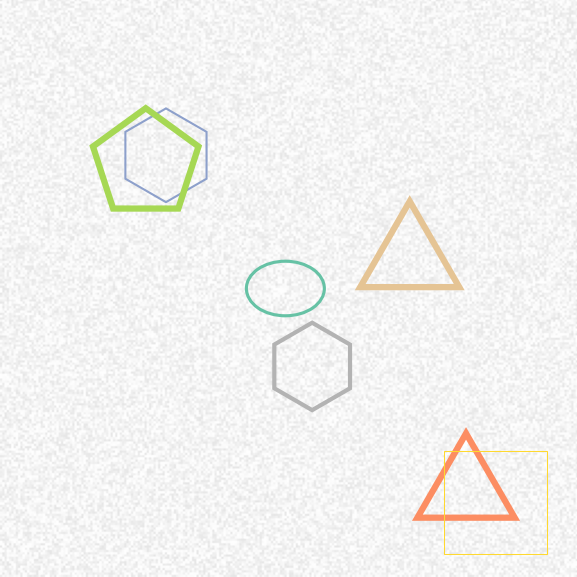[{"shape": "oval", "thickness": 1.5, "radius": 0.34, "center": [0.494, 0.5]}, {"shape": "triangle", "thickness": 3, "radius": 0.49, "center": [0.807, 0.151]}, {"shape": "hexagon", "thickness": 1, "radius": 0.41, "center": [0.287, 0.73]}, {"shape": "pentagon", "thickness": 3, "radius": 0.48, "center": [0.252, 0.716]}, {"shape": "square", "thickness": 0.5, "radius": 0.45, "center": [0.858, 0.129]}, {"shape": "triangle", "thickness": 3, "radius": 0.5, "center": [0.709, 0.551]}, {"shape": "hexagon", "thickness": 2, "radius": 0.38, "center": [0.541, 0.365]}]